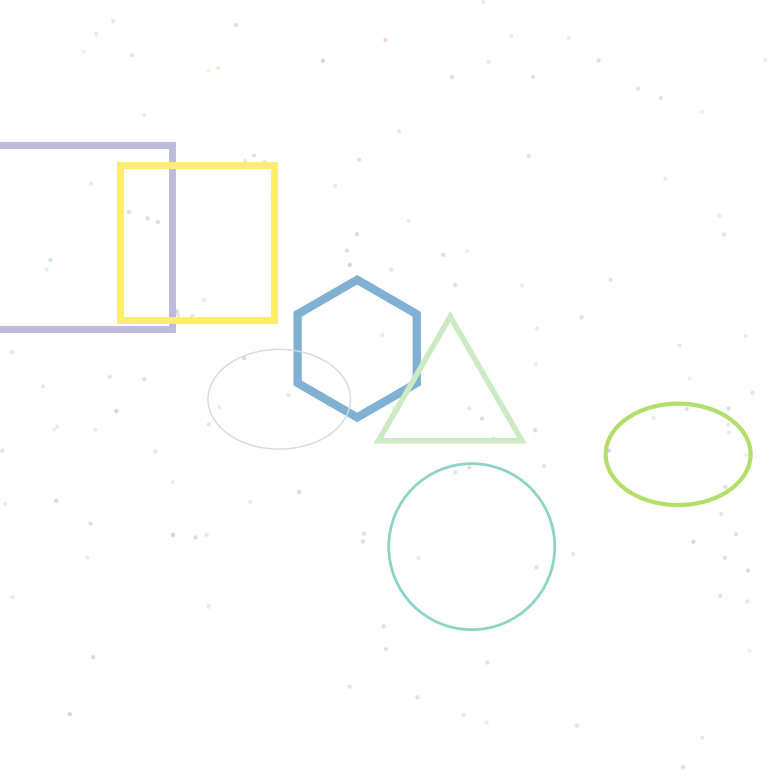[{"shape": "circle", "thickness": 1, "radius": 0.54, "center": [0.613, 0.29]}, {"shape": "square", "thickness": 2.5, "radius": 0.6, "center": [0.103, 0.692]}, {"shape": "hexagon", "thickness": 3, "radius": 0.45, "center": [0.464, 0.547]}, {"shape": "oval", "thickness": 1.5, "radius": 0.47, "center": [0.881, 0.41]}, {"shape": "oval", "thickness": 0.5, "radius": 0.46, "center": [0.363, 0.482]}, {"shape": "triangle", "thickness": 2, "radius": 0.54, "center": [0.585, 0.481]}, {"shape": "square", "thickness": 2.5, "radius": 0.5, "center": [0.256, 0.685]}]